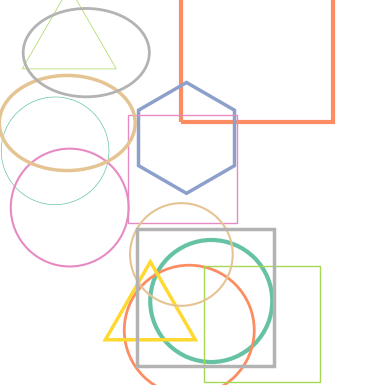[{"shape": "circle", "thickness": 3, "radius": 0.79, "center": [0.549, 0.218]}, {"shape": "circle", "thickness": 0.5, "radius": 0.7, "center": [0.143, 0.608]}, {"shape": "square", "thickness": 3, "radius": 0.99, "center": [0.668, 0.881]}, {"shape": "circle", "thickness": 2, "radius": 0.84, "center": [0.492, 0.142]}, {"shape": "hexagon", "thickness": 2.5, "radius": 0.72, "center": [0.484, 0.642]}, {"shape": "square", "thickness": 1, "radius": 0.7, "center": [0.474, 0.562]}, {"shape": "circle", "thickness": 1.5, "radius": 0.77, "center": [0.181, 0.461]}, {"shape": "square", "thickness": 1, "radius": 0.75, "center": [0.68, 0.158]}, {"shape": "triangle", "thickness": 0.5, "radius": 0.71, "center": [0.18, 0.892]}, {"shape": "triangle", "thickness": 2.5, "radius": 0.67, "center": [0.391, 0.185]}, {"shape": "circle", "thickness": 1.5, "radius": 0.67, "center": [0.471, 0.339]}, {"shape": "oval", "thickness": 2.5, "radius": 0.88, "center": [0.175, 0.68]}, {"shape": "oval", "thickness": 2, "radius": 0.82, "center": [0.224, 0.863]}, {"shape": "square", "thickness": 2.5, "radius": 0.89, "center": [0.533, 0.228]}]